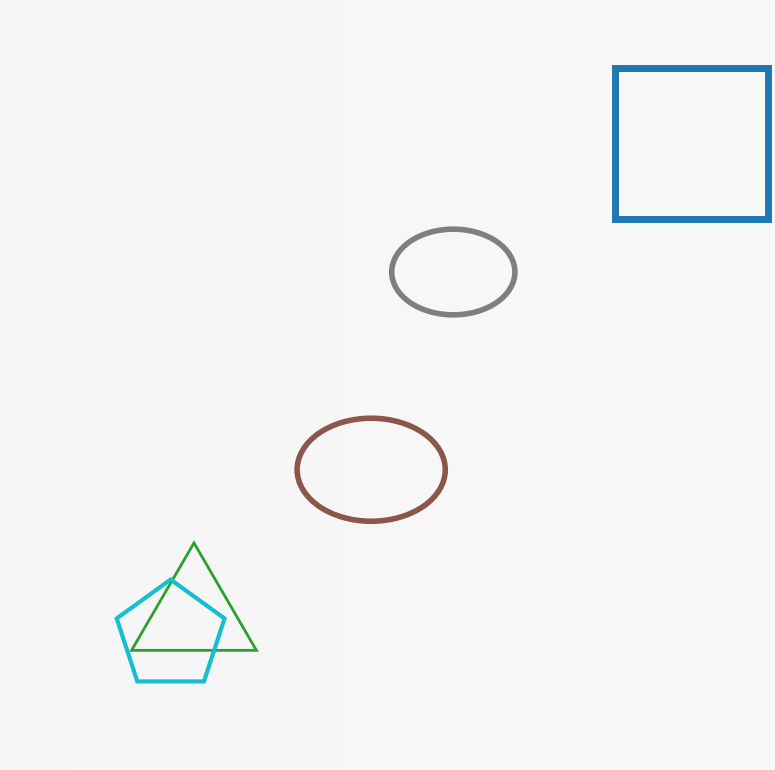[{"shape": "square", "thickness": 2.5, "radius": 0.49, "center": [0.892, 0.814]}, {"shape": "triangle", "thickness": 1, "radius": 0.47, "center": [0.25, 0.202]}, {"shape": "oval", "thickness": 2, "radius": 0.48, "center": [0.479, 0.39]}, {"shape": "oval", "thickness": 2, "radius": 0.4, "center": [0.585, 0.647]}, {"shape": "pentagon", "thickness": 1.5, "radius": 0.37, "center": [0.22, 0.174]}]